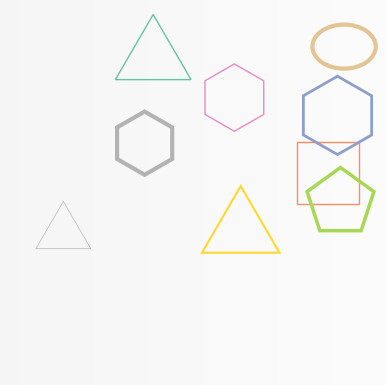[{"shape": "triangle", "thickness": 1, "radius": 0.56, "center": [0.395, 0.85]}, {"shape": "square", "thickness": 1, "radius": 0.4, "center": [0.847, 0.551]}, {"shape": "hexagon", "thickness": 2, "radius": 0.51, "center": [0.871, 0.7]}, {"shape": "hexagon", "thickness": 1, "radius": 0.44, "center": [0.605, 0.746]}, {"shape": "pentagon", "thickness": 2.5, "radius": 0.45, "center": [0.879, 0.474]}, {"shape": "triangle", "thickness": 1.5, "radius": 0.58, "center": [0.621, 0.401]}, {"shape": "oval", "thickness": 3, "radius": 0.41, "center": [0.888, 0.879]}, {"shape": "hexagon", "thickness": 3, "radius": 0.41, "center": [0.373, 0.628]}, {"shape": "triangle", "thickness": 0.5, "radius": 0.41, "center": [0.163, 0.395]}]